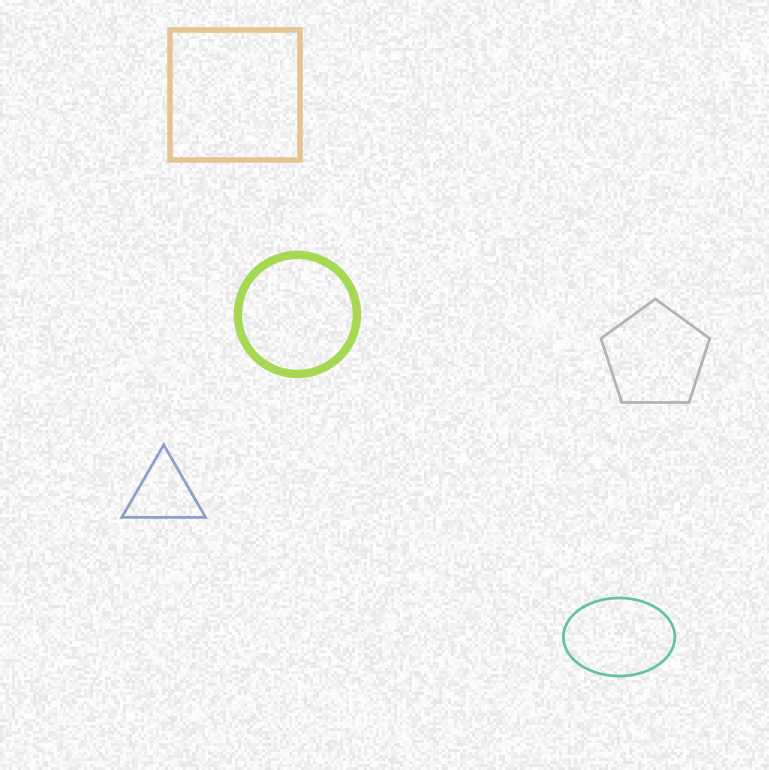[{"shape": "oval", "thickness": 1, "radius": 0.36, "center": [0.804, 0.173]}, {"shape": "triangle", "thickness": 1, "radius": 0.31, "center": [0.213, 0.36]}, {"shape": "circle", "thickness": 3, "radius": 0.39, "center": [0.386, 0.592]}, {"shape": "square", "thickness": 2, "radius": 0.42, "center": [0.306, 0.877]}, {"shape": "pentagon", "thickness": 1, "radius": 0.37, "center": [0.851, 0.537]}]